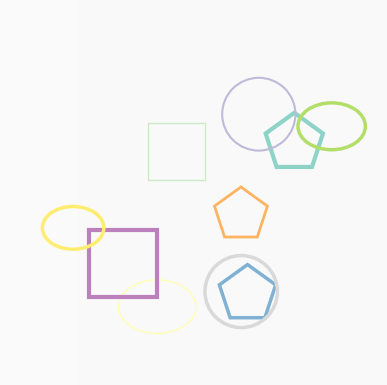[{"shape": "pentagon", "thickness": 3, "radius": 0.39, "center": [0.759, 0.629]}, {"shape": "oval", "thickness": 1, "radius": 0.5, "center": [0.406, 0.203]}, {"shape": "circle", "thickness": 1.5, "radius": 0.47, "center": [0.668, 0.703]}, {"shape": "pentagon", "thickness": 2.5, "radius": 0.38, "center": [0.639, 0.237]}, {"shape": "pentagon", "thickness": 2, "radius": 0.36, "center": [0.622, 0.443]}, {"shape": "oval", "thickness": 2.5, "radius": 0.43, "center": [0.856, 0.672]}, {"shape": "circle", "thickness": 2.5, "radius": 0.47, "center": [0.622, 0.243]}, {"shape": "square", "thickness": 3, "radius": 0.43, "center": [0.317, 0.316]}, {"shape": "square", "thickness": 1, "radius": 0.37, "center": [0.455, 0.607]}, {"shape": "oval", "thickness": 2.5, "radius": 0.4, "center": [0.189, 0.408]}]